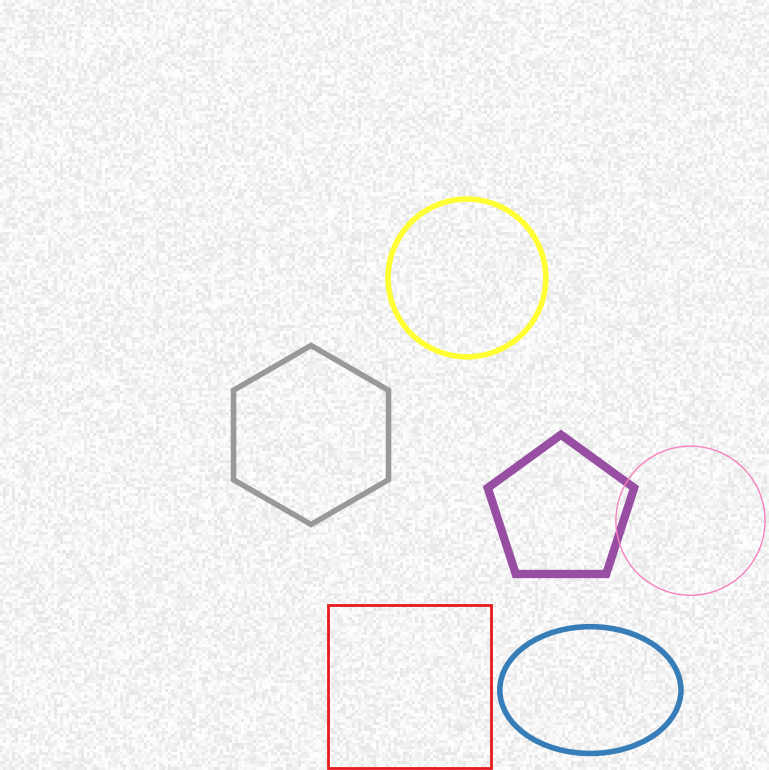[{"shape": "square", "thickness": 1, "radius": 0.53, "center": [0.531, 0.109]}, {"shape": "oval", "thickness": 2, "radius": 0.59, "center": [0.767, 0.104]}, {"shape": "pentagon", "thickness": 3, "radius": 0.5, "center": [0.729, 0.335]}, {"shape": "circle", "thickness": 2, "radius": 0.51, "center": [0.606, 0.639]}, {"shape": "circle", "thickness": 0.5, "radius": 0.48, "center": [0.897, 0.324]}, {"shape": "hexagon", "thickness": 2, "radius": 0.58, "center": [0.404, 0.435]}]